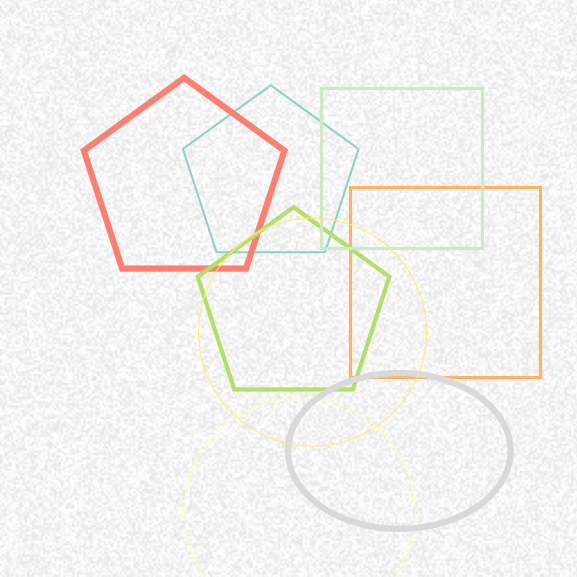[{"shape": "pentagon", "thickness": 1, "radius": 0.8, "center": [0.469, 0.692]}, {"shape": "circle", "thickness": 0.5, "radius": 1.0, "center": [0.519, 0.111]}, {"shape": "pentagon", "thickness": 3, "radius": 0.91, "center": [0.319, 0.682]}, {"shape": "square", "thickness": 1.5, "radius": 0.82, "center": [0.77, 0.51]}, {"shape": "pentagon", "thickness": 2, "radius": 0.87, "center": [0.508, 0.466]}, {"shape": "oval", "thickness": 3, "radius": 0.96, "center": [0.691, 0.218]}, {"shape": "square", "thickness": 1.5, "radius": 0.69, "center": [0.696, 0.708]}, {"shape": "circle", "thickness": 0.5, "radius": 0.99, "center": [0.541, 0.424]}]